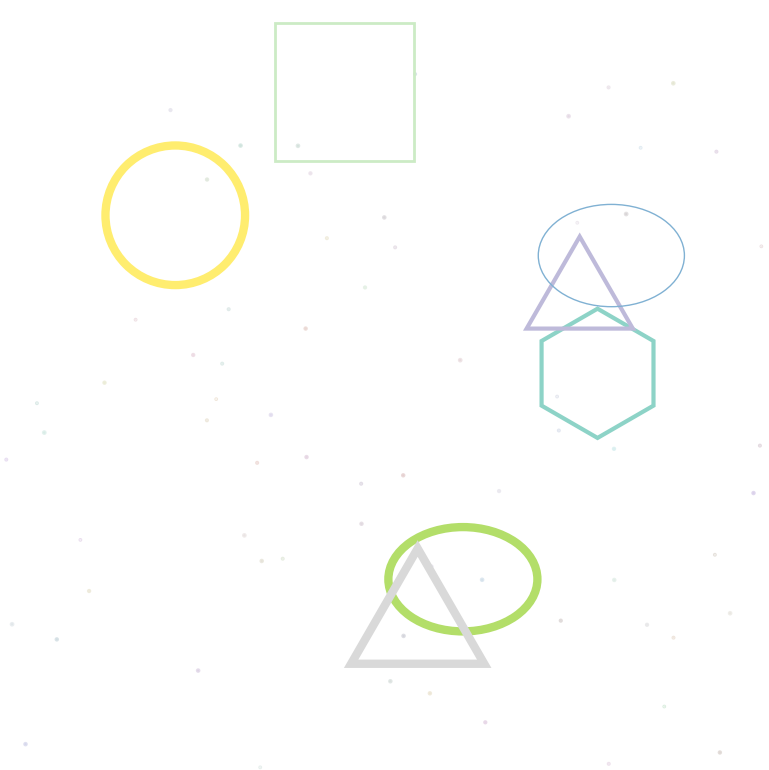[{"shape": "hexagon", "thickness": 1.5, "radius": 0.42, "center": [0.776, 0.515]}, {"shape": "triangle", "thickness": 1.5, "radius": 0.4, "center": [0.753, 0.613]}, {"shape": "oval", "thickness": 0.5, "radius": 0.47, "center": [0.794, 0.668]}, {"shape": "oval", "thickness": 3, "radius": 0.48, "center": [0.601, 0.248]}, {"shape": "triangle", "thickness": 3, "radius": 0.5, "center": [0.542, 0.188]}, {"shape": "square", "thickness": 1, "radius": 0.45, "center": [0.448, 0.881]}, {"shape": "circle", "thickness": 3, "radius": 0.45, "center": [0.228, 0.72]}]